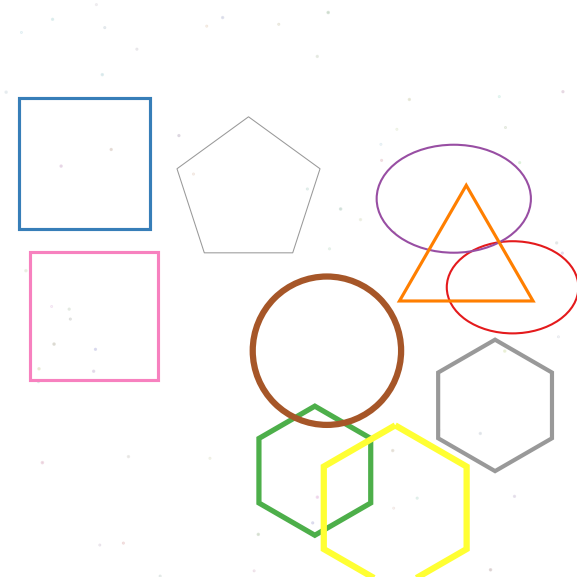[{"shape": "oval", "thickness": 1, "radius": 0.57, "center": [0.888, 0.502]}, {"shape": "square", "thickness": 1.5, "radius": 0.57, "center": [0.146, 0.716]}, {"shape": "hexagon", "thickness": 2.5, "radius": 0.56, "center": [0.545, 0.184]}, {"shape": "oval", "thickness": 1, "radius": 0.67, "center": [0.786, 0.655]}, {"shape": "triangle", "thickness": 1.5, "radius": 0.67, "center": [0.807, 0.545]}, {"shape": "hexagon", "thickness": 3, "radius": 0.71, "center": [0.684, 0.12]}, {"shape": "circle", "thickness": 3, "radius": 0.64, "center": [0.566, 0.392]}, {"shape": "square", "thickness": 1.5, "radius": 0.55, "center": [0.163, 0.452]}, {"shape": "pentagon", "thickness": 0.5, "radius": 0.65, "center": [0.43, 0.667]}, {"shape": "hexagon", "thickness": 2, "radius": 0.57, "center": [0.857, 0.297]}]